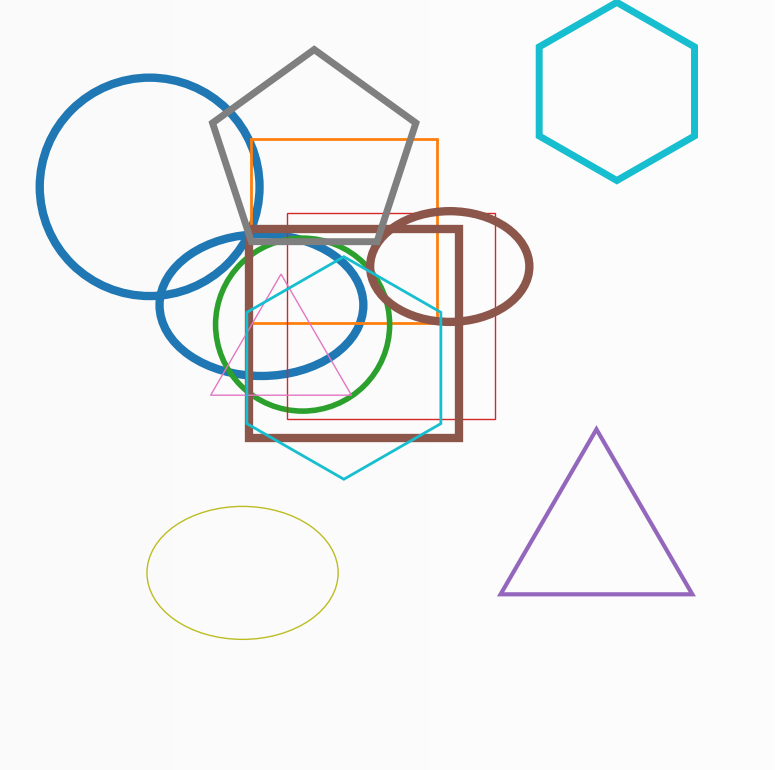[{"shape": "circle", "thickness": 3, "radius": 0.71, "center": [0.193, 0.757]}, {"shape": "oval", "thickness": 3, "radius": 0.66, "center": [0.337, 0.604]}, {"shape": "square", "thickness": 1, "radius": 0.6, "center": [0.444, 0.7]}, {"shape": "circle", "thickness": 2, "radius": 0.56, "center": [0.39, 0.578]}, {"shape": "square", "thickness": 0.5, "radius": 0.67, "center": [0.505, 0.59]}, {"shape": "triangle", "thickness": 1.5, "radius": 0.71, "center": [0.77, 0.3]}, {"shape": "square", "thickness": 3, "radius": 0.68, "center": [0.457, 0.567]}, {"shape": "oval", "thickness": 3, "radius": 0.51, "center": [0.58, 0.654]}, {"shape": "triangle", "thickness": 0.5, "radius": 0.52, "center": [0.363, 0.539]}, {"shape": "pentagon", "thickness": 2.5, "radius": 0.69, "center": [0.405, 0.798]}, {"shape": "oval", "thickness": 0.5, "radius": 0.62, "center": [0.313, 0.256]}, {"shape": "hexagon", "thickness": 2.5, "radius": 0.58, "center": [0.796, 0.881]}, {"shape": "hexagon", "thickness": 1, "radius": 0.72, "center": [0.444, 0.522]}]